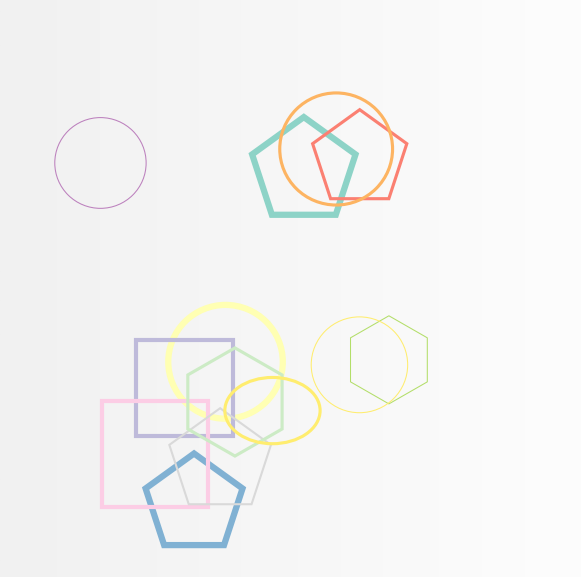[{"shape": "pentagon", "thickness": 3, "radius": 0.47, "center": [0.523, 0.703]}, {"shape": "circle", "thickness": 3, "radius": 0.49, "center": [0.388, 0.373]}, {"shape": "square", "thickness": 2, "radius": 0.42, "center": [0.318, 0.327]}, {"shape": "pentagon", "thickness": 1.5, "radius": 0.43, "center": [0.619, 0.724]}, {"shape": "pentagon", "thickness": 3, "radius": 0.44, "center": [0.334, 0.126]}, {"shape": "circle", "thickness": 1.5, "radius": 0.49, "center": [0.578, 0.741]}, {"shape": "hexagon", "thickness": 0.5, "radius": 0.38, "center": [0.669, 0.376]}, {"shape": "square", "thickness": 2, "radius": 0.46, "center": [0.267, 0.213]}, {"shape": "pentagon", "thickness": 1, "radius": 0.46, "center": [0.379, 0.2]}, {"shape": "circle", "thickness": 0.5, "radius": 0.39, "center": [0.173, 0.717]}, {"shape": "hexagon", "thickness": 1.5, "radius": 0.47, "center": [0.404, 0.303]}, {"shape": "circle", "thickness": 0.5, "radius": 0.41, "center": [0.618, 0.367]}, {"shape": "oval", "thickness": 1.5, "radius": 0.41, "center": [0.469, 0.288]}]